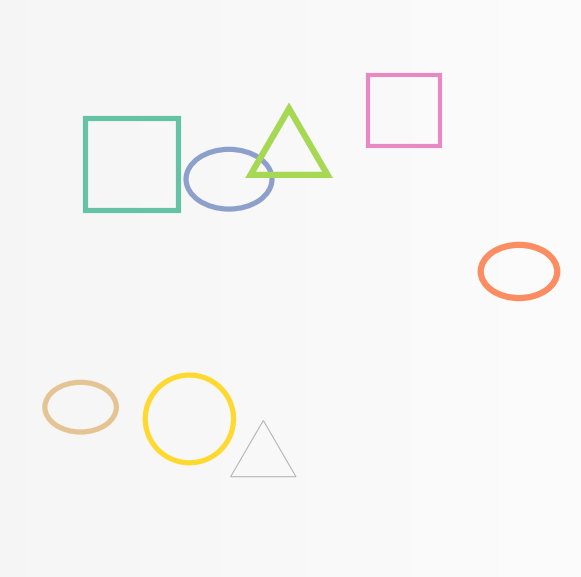[{"shape": "square", "thickness": 2.5, "radius": 0.4, "center": [0.226, 0.716]}, {"shape": "oval", "thickness": 3, "radius": 0.33, "center": [0.893, 0.529]}, {"shape": "oval", "thickness": 2.5, "radius": 0.37, "center": [0.394, 0.689]}, {"shape": "square", "thickness": 2, "radius": 0.31, "center": [0.695, 0.808]}, {"shape": "triangle", "thickness": 3, "radius": 0.38, "center": [0.497, 0.735]}, {"shape": "circle", "thickness": 2.5, "radius": 0.38, "center": [0.326, 0.274]}, {"shape": "oval", "thickness": 2.5, "radius": 0.31, "center": [0.139, 0.294]}, {"shape": "triangle", "thickness": 0.5, "radius": 0.32, "center": [0.453, 0.206]}]